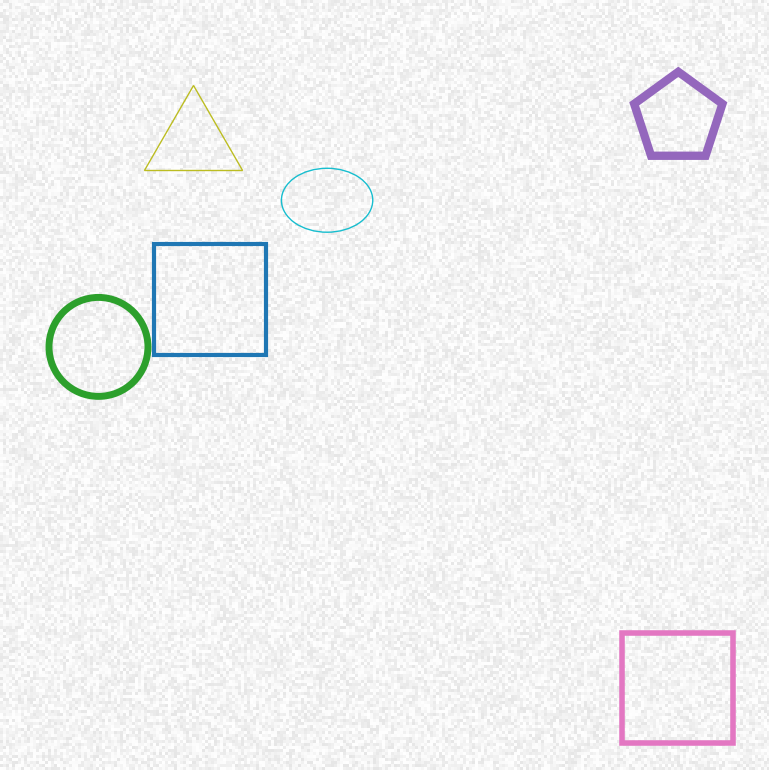[{"shape": "square", "thickness": 1.5, "radius": 0.36, "center": [0.273, 0.611]}, {"shape": "circle", "thickness": 2.5, "radius": 0.32, "center": [0.128, 0.549]}, {"shape": "pentagon", "thickness": 3, "radius": 0.3, "center": [0.881, 0.846]}, {"shape": "square", "thickness": 2, "radius": 0.36, "center": [0.88, 0.106]}, {"shape": "triangle", "thickness": 0.5, "radius": 0.37, "center": [0.251, 0.815]}, {"shape": "oval", "thickness": 0.5, "radius": 0.3, "center": [0.425, 0.74]}]